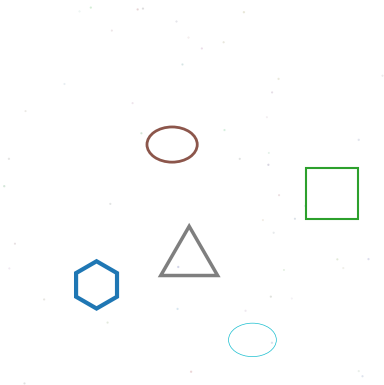[{"shape": "hexagon", "thickness": 3, "radius": 0.31, "center": [0.251, 0.26]}, {"shape": "square", "thickness": 1.5, "radius": 0.34, "center": [0.862, 0.497]}, {"shape": "oval", "thickness": 2, "radius": 0.33, "center": [0.447, 0.625]}, {"shape": "triangle", "thickness": 2.5, "radius": 0.43, "center": [0.491, 0.327]}, {"shape": "oval", "thickness": 0.5, "radius": 0.31, "center": [0.656, 0.117]}]